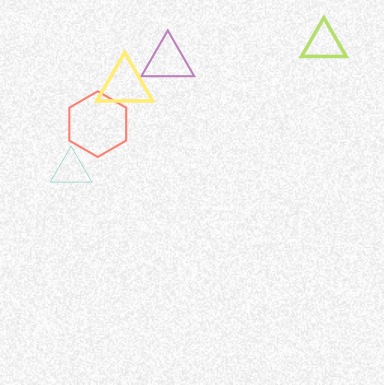[{"shape": "triangle", "thickness": 0.5, "radius": 0.31, "center": [0.185, 0.558]}, {"shape": "hexagon", "thickness": 1.5, "radius": 0.43, "center": [0.254, 0.678]}, {"shape": "triangle", "thickness": 2.5, "radius": 0.33, "center": [0.841, 0.887]}, {"shape": "triangle", "thickness": 1.5, "radius": 0.4, "center": [0.436, 0.842]}, {"shape": "triangle", "thickness": 2.5, "radius": 0.42, "center": [0.324, 0.78]}]